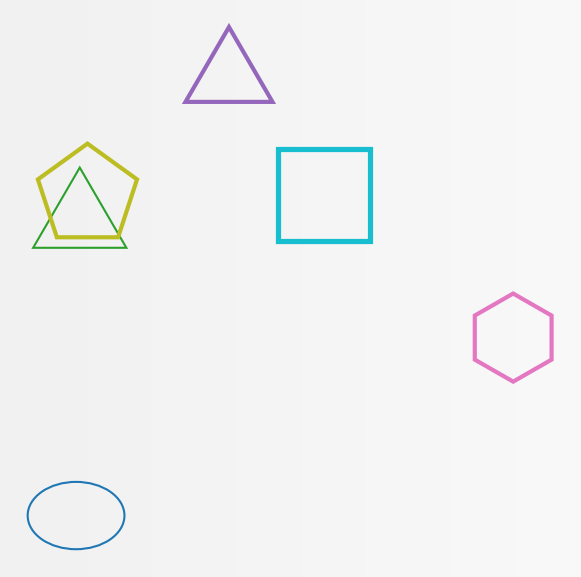[{"shape": "oval", "thickness": 1, "radius": 0.42, "center": [0.131, 0.106]}, {"shape": "triangle", "thickness": 1, "radius": 0.46, "center": [0.137, 0.616]}, {"shape": "triangle", "thickness": 2, "radius": 0.43, "center": [0.394, 0.866]}, {"shape": "hexagon", "thickness": 2, "radius": 0.38, "center": [0.883, 0.415]}, {"shape": "pentagon", "thickness": 2, "radius": 0.45, "center": [0.15, 0.661]}, {"shape": "square", "thickness": 2.5, "radius": 0.4, "center": [0.558, 0.662]}]